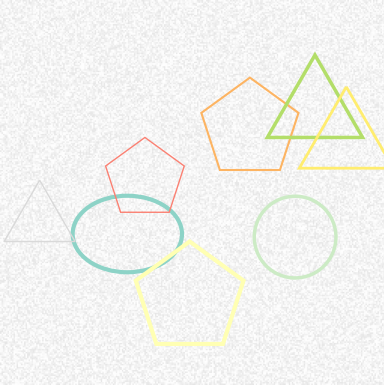[{"shape": "oval", "thickness": 3, "radius": 0.71, "center": [0.331, 0.392]}, {"shape": "pentagon", "thickness": 3, "radius": 0.74, "center": [0.493, 0.226]}, {"shape": "pentagon", "thickness": 1, "radius": 0.54, "center": [0.376, 0.536]}, {"shape": "pentagon", "thickness": 1.5, "radius": 0.66, "center": [0.649, 0.666]}, {"shape": "triangle", "thickness": 2.5, "radius": 0.71, "center": [0.818, 0.714]}, {"shape": "triangle", "thickness": 1, "radius": 0.53, "center": [0.103, 0.426]}, {"shape": "circle", "thickness": 2.5, "radius": 0.53, "center": [0.767, 0.384]}, {"shape": "triangle", "thickness": 2, "radius": 0.7, "center": [0.9, 0.634]}]